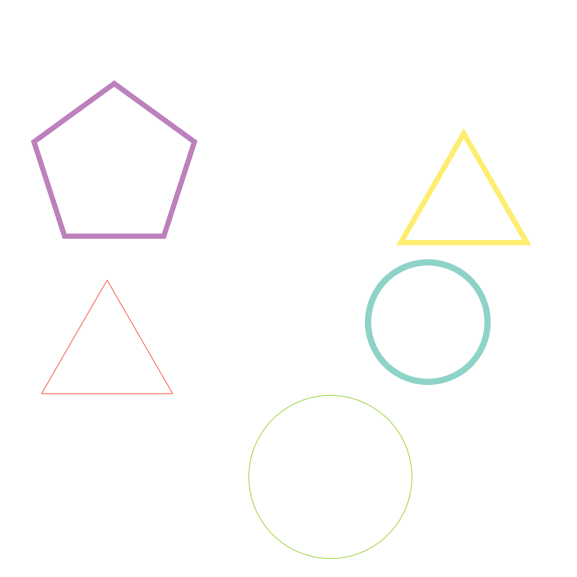[{"shape": "circle", "thickness": 3, "radius": 0.52, "center": [0.741, 0.441]}, {"shape": "triangle", "thickness": 0.5, "radius": 0.66, "center": [0.185, 0.383]}, {"shape": "circle", "thickness": 0.5, "radius": 0.71, "center": [0.572, 0.173]}, {"shape": "pentagon", "thickness": 2.5, "radius": 0.73, "center": [0.198, 0.708]}, {"shape": "triangle", "thickness": 2.5, "radius": 0.63, "center": [0.803, 0.642]}]